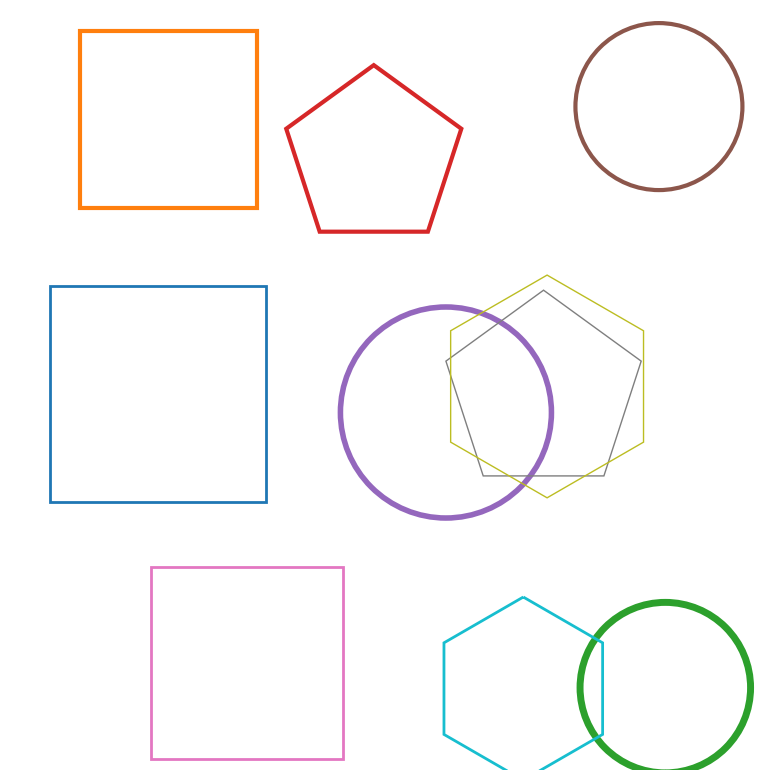[{"shape": "square", "thickness": 1, "radius": 0.7, "center": [0.205, 0.489]}, {"shape": "square", "thickness": 1.5, "radius": 0.57, "center": [0.218, 0.844]}, {"shape": "circle", "thickness": 2.5, "radius": 0.55, "center": [0.864, 0.107]}, {"shape": "pentagon", "thickness": 1.5, "radius": 0.6, "center": [0.485, 0.796]}, {"shape": "circle", "thickness": 2, "radius": 0.69, "center": [0.579, 0.464]}, {"shape": "circle", "thickness": 1.5, "radius": 0.54, "center": [0.856, 0.862]}, {"shape": "square", "thickness": 1, "radius": 0.62, "center": [0.321, 0.139]}, {"shape": "pentagon", "thickness": 0.5, "radius": 0.67, "center": [0.706, 0.49]}, {"shape": "hexagon", "thickness": 0.5, "radius": 0.72, "center": [0.711, 0.498]}, {"shape": "hexagon", "thickness": 1, "radius": 0.59, "center": [0.68, 0.106]}]